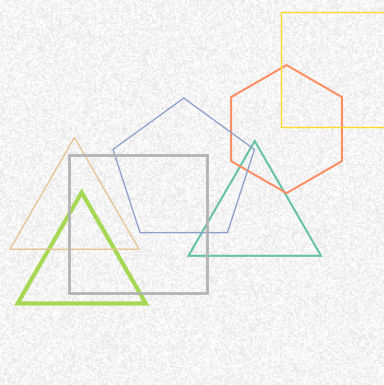[{"shape": "triangle", "thickness": 1.5, "radius": 0.99, "center": [0.662, 0.435]}, {"shape": "hexagon", "thickness": 1.5, "radius": 0.83, "center": [0.744, 0.665]}, {"shape": "pentagon", "thickness": 1, "radius": 0.97, "center": [0.477, 0.552]}, {"shape": "triangle", "thickness": 3, "radius": 0.96, "center": [0.212, 0.308]}, {"shape": "square", "thickness": 1, "radius": 0.75, "center": [0.879, 0.819]}, {"shape": "triangle", "thickness": 1, "radius": 0.97, "center": [0.193, 0.449]}, {"shape": "square", "thickness": 2, "radius": 0.9, "center": [0.36, 0.417]}]